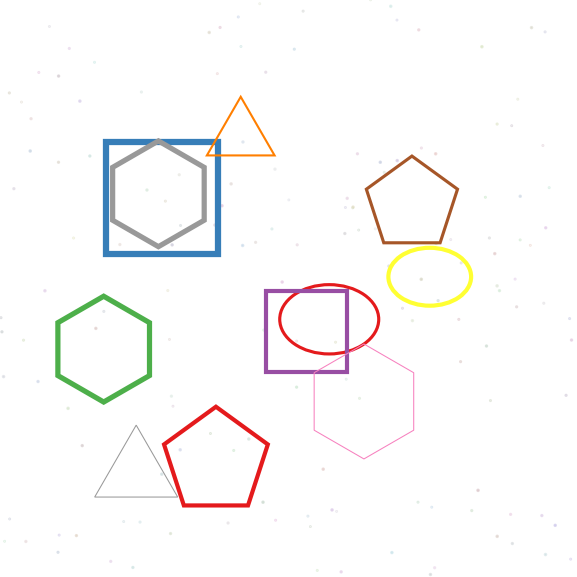[{"shape": "oval", "thickness": 1.5, "radius": 0.43, "center": [0.57, 0.446]}, {"shape": "pentagon", "thickness": 2, "radius": 0.47, "center": [0.374, 0.2]}, {"shape": "square", "thickness": 3, "radius": 0.49, "center": [0.28, 0.656]}, {"shape": "hexagon", "thickness": 2.5, "radius": 0.46, "center": [0.18, 0.395]}, {"shape": "square", "thickness": 2, "radius": 0.35, "center": [0.53, 0.425]}, {"shape": "triangle", "thickness": 1, "radius": 0.34, "center": [0.417, 0.764]}, {"shape": "oval", "thickness": 2, "radius": 0.36, "center": [0.744, 0.52]}, {"shape": "pentagon", "thickness": 1.5, "radius": 0.41, "center": [0.713, 0.646]}, {"shape": "hexagon", "thickness": 0.5, "radius": 0.5, "center": [0.63, 0.304]}, {"shape": "triangle", "thickness": 0.5, "radius": 0.42, "center": [0.236, 0.18]}, {"shape": "hexagon", "thickness": 2.5, "radius": 0.46, "center": [0.274, 0.664]}]